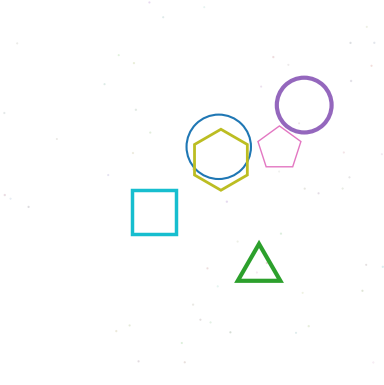[{"shape": "circle", "thickness": 1.5, "radius": 0.42, "center": [0.568, 0.619]}, {"shape": "triangle", "thickness": 3, "radius": 0.32, "center": [0.673, 0.303]}, {"shape": "circle", "thickness": 3, "radius": 0.36, "center": [0.79, 0.727]}, {"shape": "pentagon", "thickness": 1, "radius": 0.29, "center": [0.726, 0.614]}, {"shape": "hexagon", "thickness": 2, "radius": 0.4, "center": [0.574, 0.585]}, {"shape": "square", "thickness": 2.5, "radius": 0.29, "center": [0.399, 0.45]}]